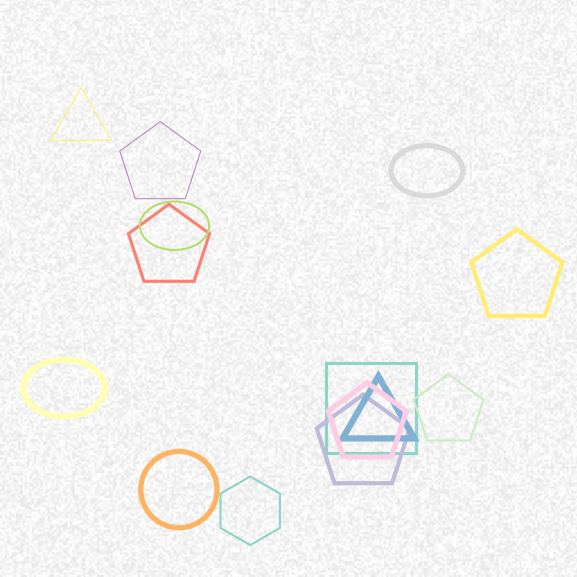[{"shape": "hexagon", "thickness": 1, "radius": 0.3, "center": [0.433, 0.115]}, {"shape": "square", "thickness": 1.5, "radius": 0.39, "center": [0.642, 0.293]}, {"shape": "oval", "thickness": 3, "radius": 0.35, "center": [0.111, 0.327]}, {"shape": "pentagon", "thickness": 2, "radius": 0.42, "center": [0.629, 0.231]}, {"shape": "pentagon", "thickness": 1.5, "radius": 0.37, "center": [0.293, 0.572]}, {"shape": "triangle", "thickness": 3, "radius": 0.36, "center": [0.655, 0.276]}, {"shape": "circle", "thickness": 2.5, "radius": 0.33, "center": [0.31, 0.151]}, {"shape": "oval", "thickness": 1, "radius": 0.3, "center": [0.302, 0.608]}, {"shape": "pentagon", "thickness": 2.5, "radius": 0.35, "center": [0.636, 0.265]}, {"shape": "oval", "thickness": 2.5, "radius": 0.31, "center": [0.739, 0.704]}, {"shape": "pentagon", "thickness": 0.5, "radius": 0.37, "center": [0.277, 0.715]}, {"shape": "pentagon", "thickness": 1, "radius": 0.32, "center": [0.777, 0.288]}, {"shape": "triangle", "thickness": 0.5, "radius": 0.3, "center": [0.14, 0.787]}, {"shape": "pentagon", "thickness": 2, "radius": 0.41, "center": [0.895, 0.519]}]